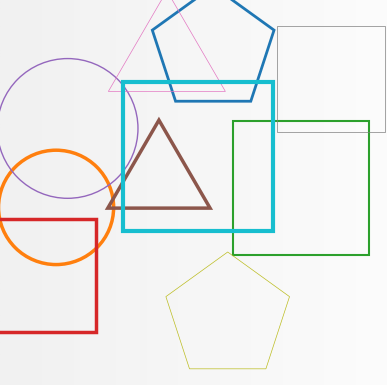[{"shape": "pentagon", "thickness": 2, "radius": 0.83, "center": [0.55, 0.871]}, {"shape": "circle", "thickness": 2.5, "radius": 0.74, "center": [0.145, 0.461]}, {"shape": "square", "thickness": 1.5, "radius": 0.87, "center": [0.777, 0.512]}, {"shape": "square", "thickness": 2.5, "radius": 0.74, "center": [0.101, 0.284]}, {"shape": "circle", "thickness": 1, "radius": 0.91, "center": [0.175, 0.666]}, {"shape": "triangle", "thickness": 2.5, "radius": 0.76, "center": [0.41, 0.536]}, {"shape": "triangle", "thickness": 0.5, "radius": 0.87, "center": [0.431, 0.85]}, {"shape": "square", "thickness": 0.5, "radius": 0.69, "center": [0.854, 0.795]}, {"shape": "pentagon", "thickness": 0.5, "radius": 0.84, "center": [0.588, 0.178]}, {"shape": "square", "thickness": 3, "radius": 0.97, "center": [0.512, 0.593]}]